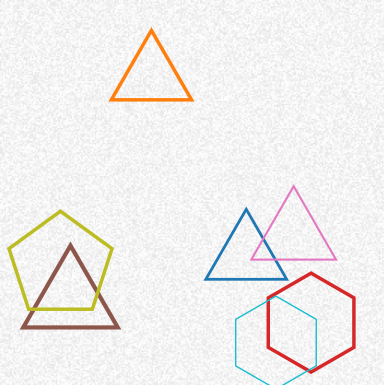[{"shape": "triangle", "thickness": 2, "radius": 0.61, "center": [0.64, 0.335]}, {"shape": "triangle", "thickness": 2.5, "radius": 0.6, "center": [0.393, 0.801]}, {"shape": "hexagon", "thickness": 2.5, "radius": 0.64, "center": [0.808, 0.162]}, {"shape": "triangle", "thickness": 3, "radius": 0.71, "center": [0.183, 0.22]}, {"shape": "triangle", "thickness": 1.5, "radius": 0.64, "center": [0.763, 0.389]}, {"shape": "pentagon", "thickness": 2.5, "radius": 0.7, "center": [0.157, 0.311]}, {"shape": "hexagon", "thickness": 1, "radius": 0.6, "center": [0.717, 0.11]}]